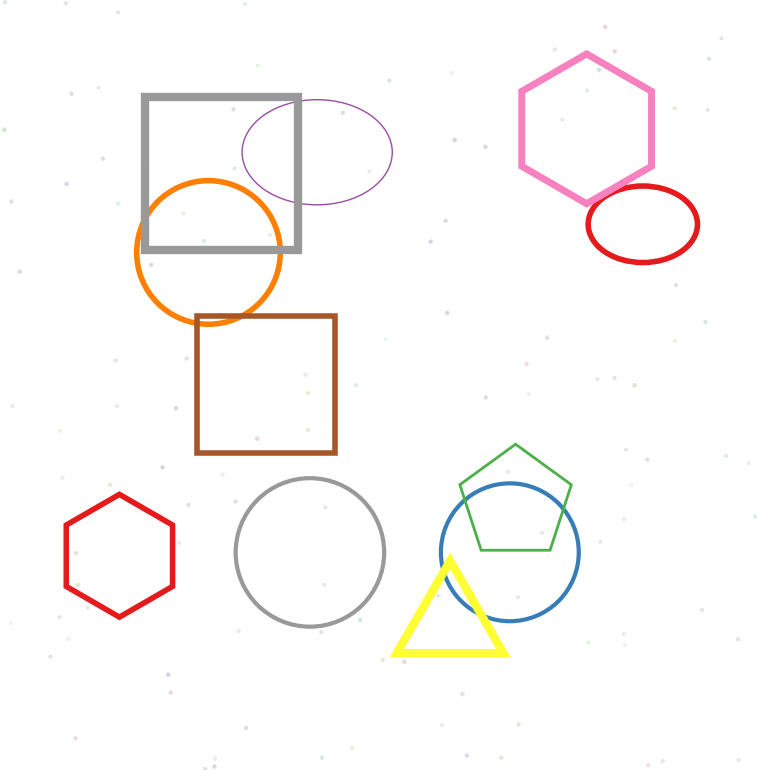[{"shape": "oval", "thickness": 2, "radius": 0.35, "center": [0.835, 0.709]}, {"shape": "hexagon", "thickness": 2, "radius": 0.4, "center": [0.155, 0.278]}, {"shape": "circle", "thickness": 1.5, "radius": 0.45, "center": [0.662, 0.283]}, {"shape": "pentagon", "thickness": 1, "radius": 0.38, "center": [0.67, 0.347]}, {"shape": "oval", "thickness": 0.5, "radius": 0.49, "center": [0.412, 0.802]}, {"shape": "circle", "thickness": 2, "radius": 0.47, "center": [0.271, 0.672]}, {"shape": "triangle", "thickness": 3, "radius": 0.4, "center": [0.584, 0.192]}, {"shape": "square", "thickness": 2, "radius": 0.45, "center": [0.345, 0.501]}, {"shape": "hexagon", "thickness": 2.5, "radius": 0.49, "center": [0.762, 0.833]}, {"shape": "circle", "thickness": 1.5, "radius": 0.48, "center": [0.402, 0.283]}, {"shape": "square", "thickness": 3, "radius": 0.5, "center": [0.287, 0.774]}]